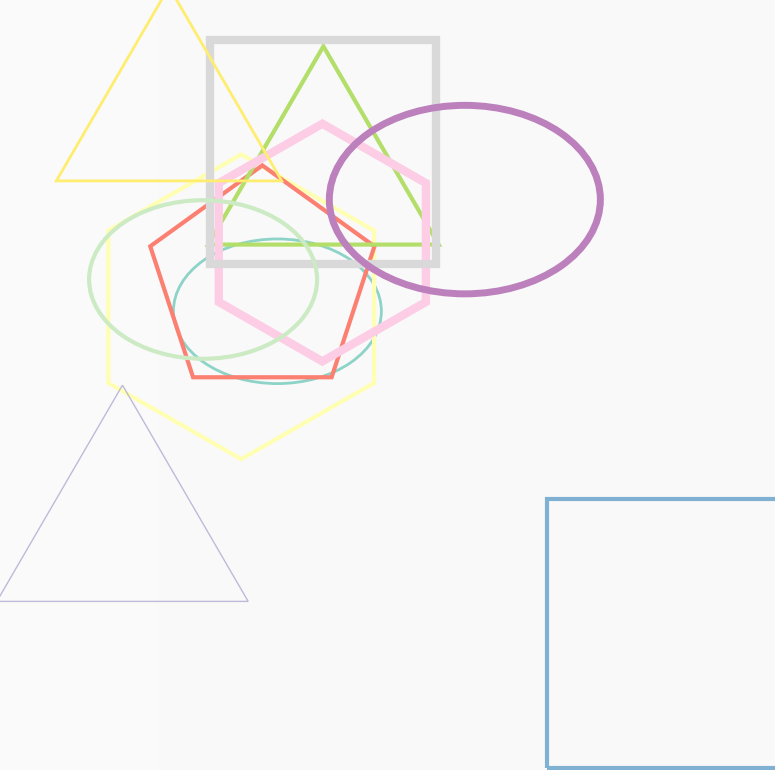[{"shape": "oval", "thickness": 1, "radius": 0.67, "center": [0.358, 0.596]}, {"shape": "hexagon", "thickness": 1.5, "radius": 0.99, "center": [0.311, 0.602]}, {"shape": "triangle", "thickness": 0.5, "radius": 0.94, "center": [0.158, 0.313]}, {"shape": "pentagon", "thickness": 1.5, "radius": 0.76, "center": [0.339, 0.633]}, {"shape": "square", "thickness": 1.5, "radius": 0.87, "center": [0.88, 0.177]}, {"shape": "triangle", "thickness": 1.5, "radius": 0.86, "center": [0.417, 0.768]}, {"shape": "hexagon", "thickness": 3, "radius": 0.77, "center": [0.416, 0.685]}, {"shape": "square", "thickness": 3, "radius": 0.73, "center": [0.417, 0.803]}, {"shape": "oval", "thickness": 2.5, "radius": 0.87, "center": [0.6, 0.741]}, {"shape": "oval", "thickness": 1.5, "radius": 0.74, "center": [0.262, 0.637]}, {"shape": "triangle", "thickness": 1, "radius": 0.84, "center": [0.218, 0.849]}]